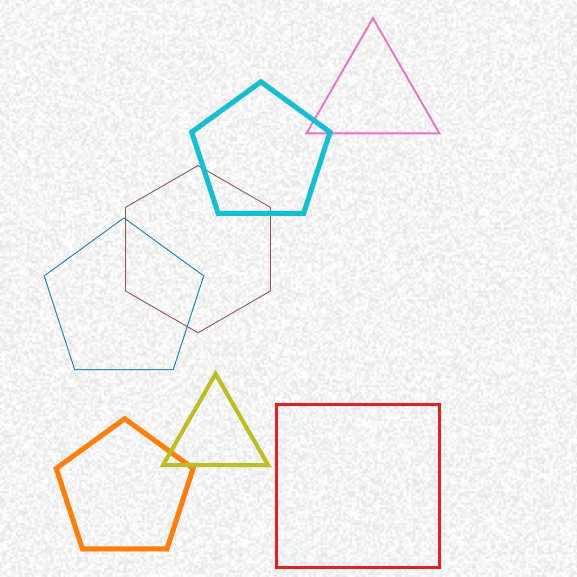[{"shape": "pentagon", "thickness": 0.5, "radius": 0.73, "center": [0.215, 0.477]}, {"shape": "pentagon", "thickness": 2.5, "radius": 0.62, "center": [0.216, 0.15]}, {"shape": "square", "thickness": 1.5, "radius": 0.71, "center": [0.619, 0.158]}, {"shape": "hexagon", "thickness": 0.5, "radius": 0.72, "center": [0.343, 0.568]}, {"shape": "triangle", "thickness": 1, "radius": 0.66, "center": [0.646, 0.835]}, {"shape": "triangle", "thickness": 2, "radius": 0.53, "center": [0.373, 0.246]}, {"shape": "pentagon", "thickness": 2.5, "radius": 0.63, "center": [0.452, 0.731]}]